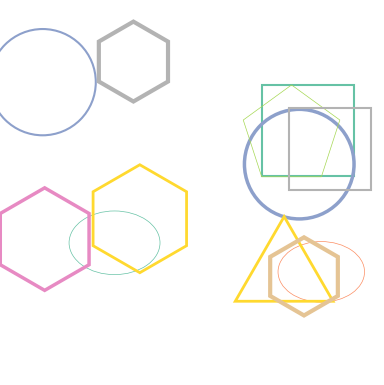[{"shape": "oval", "thickness": 0.5, "radius": 0.59, "center": [0.298, 0.369]}, {"shape": "square", "thickness": 1.5, "radius": 0.59, "center": [0.8, 0.661]}, {"shape": "oval", "thickness": 0.5, "radius": 0.56, "center": [0.834, 0.294]}, {"shape": "circle", "thickness": 2.5, "radius": 0.71, "center": [0.777, 0.574]}, {"shape": "circle", "thickness": 1.5, "radius": 0.69, "center": [0.111, 0.787]}, {"shape": "hexagon", "thickness": 2.5, "radius": 0.67, "center": [0.116, 0.379]}, {"shape": "pentagon", "thickness": 0.5, "radius": 0.66, "center": [0.757, 0.648]}, {"shape": "triangle", "thickness": 2, "radius": 0.73, "center": [0.738, 0.291]}, {"shape": "hexagon", "thickness": 2, "radius": 0.7, "center": [0.363, 0.432]}, {"shape": "hexagon", "thickness": 3, "radius": 0.51, "center": [0.79, 0.282]}, {"shape": "square", "thickness": 1.5, "radius": 0.53, "center": [0.857, 0.614]}, {"shape": "hexagon", "thickness": 3, "radius": 0.52, "center": [0.347, 0.84]}]